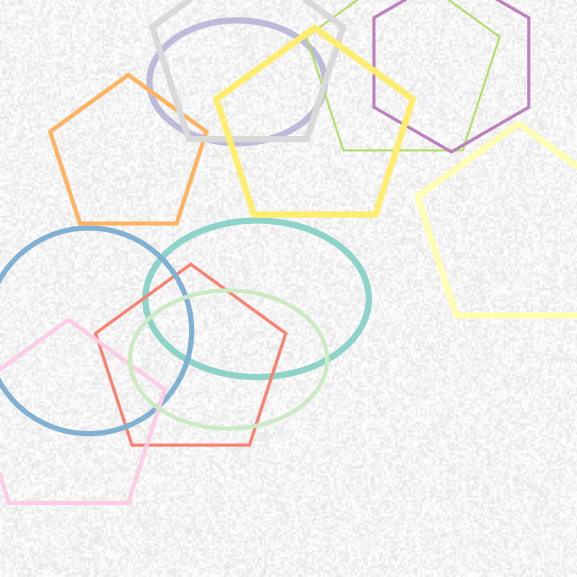[{"shape": "oval", "thickness": 3, "radius": 0.97, "center": [0.445, 0.482]}, {"shape": "pentagon", "thickness": 3, "radius": 0.92, "center": [0.898, 0.602]}, {"shape": "oval", "thickness": 3, "radius": 0.76, "center": [0.411, 0.858]}, {"shape": "pentagon", "thickness": 1.5, "radius": 0.87, "center": [0.33, 0.368]}, {"shape": "circle", "thickness": 2.5, "radius": 0.89, "center": [0.154, 0.426]}, {"shape": "pentagon", "thickness": 2, "radius": 0.71, "center": [0.222, 0.727]}, {"shape": "pentagon", "thickness": 1, "radius": 0.88, "center": [0.698, 0.881]}, {"shape": "pentagon", "thickness": 2, "radius": 0.88, "center": [0.119, 0.27]}, {"shape": "pentagon", "thickness": 3, "radius": 0.87, "center": [0.429, 0.899]}, {"shape": "hexagon", "thickness": 1.5, "radius": 0.77, "center": [0.782, 0.891]}, {"shape": "oval", "thickness": 2, "radius": 0.85, "center": [0.396, 0.377]}, {"shape": "pentagon", "thickness": 3, "radius": 0.89, "center": [0.545, 0.772]}]